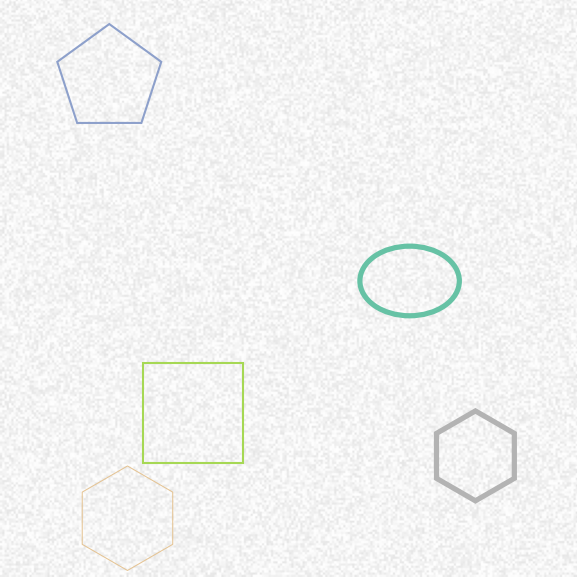[{"shape": "oval", "thickness": 2.5, "radius": 0.43, "center": [0.709, 0.513]}, {"shape": "pentagon", "thickness": 1, "radius": 0.47, "center": [0.189, 0.863]}, {"shape": "square", "thickness": 1, "radius": 0.44, "center": [0.334, 0.284]}, {"shape": "hexagon", "thickness": 0.5, "radius": 0.45, "center": [0.221, 0.102]}, {"shape": "hexagon", "thickness": 2.5, "radius": 0.39, "center": [0.823, 0.21]}]